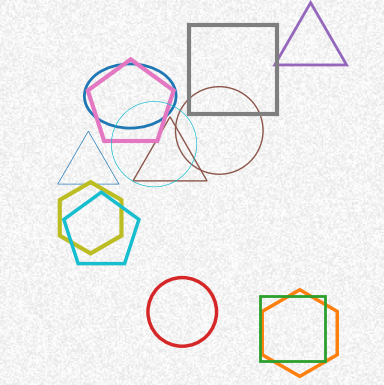[{"shape": "triangle", "thickness": 0.5, "radius": 0.46, "center": [0.229, 0.568]}, {"shape": "oval", "thickness": 2, "radius": 0.6, "center": [0.338, 0.751]}, {"shape": "hexagon", "thickness": 2.5, "radius": 0.56, "center": [0.779, 0.135]}, {"shape": "square", "thickness": 2, "radius": 0.43, "center": [0.76, 0.147]}, {"shape": "circle", "thickness": 2.5, "radius": 0.45, "center": [0.473, 0.19]}, {"shape": "triangle", "thickness": 2, "radius": 0.54, "center": [0.807, 0.885]}, {"shape": "triangle", "thickness": 1, "radius": 0.56, "center": [0.442, 0.586]}, {"shape": "circle", "thickness": 1, "radius": 0.57, "center": [0.57, 0.661]}, {"shape": "pentagon", "thickness": 3, "radius": 0.59, "center": [0.34, 0.729]}, {"shape": "square", "thickness": 3, "radius": 0.58, "center": [0.605, 0.82]}, {"shape": "hexagon", "thickness": 3, "radius": 0.46, "center": [0.235, 0.434]}, {"shape": "pentagon", "thickness": 2.5, "radius": 0.51, "center": [0.263, 0.398]}, {"shape": "circle", "thickness": 0.5, "radius": 0.55, "center": [0.4, 0.626]}]